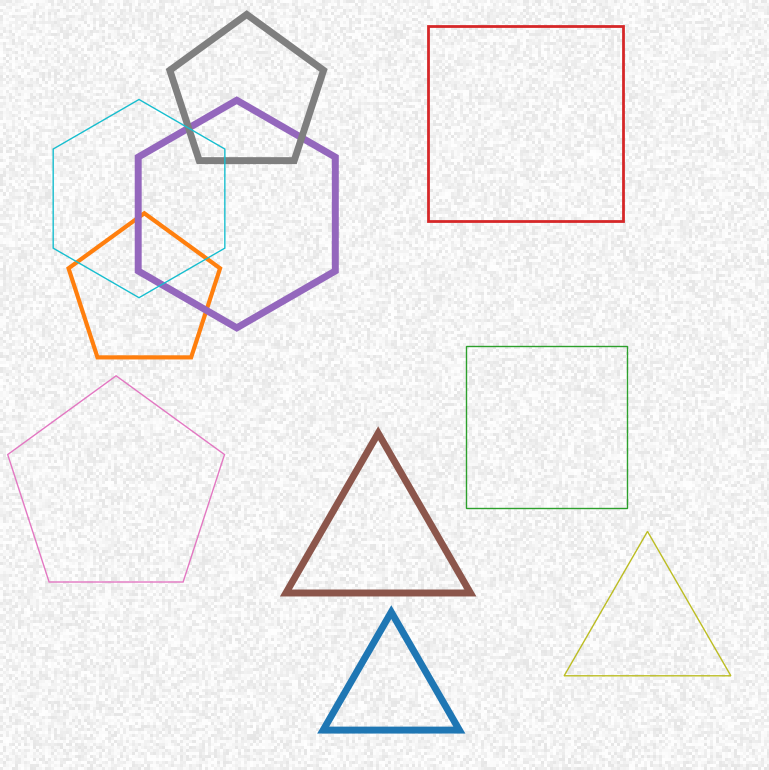[{"shape": "triangle", "thickness": 2.5, "radius": 0.51, "center": [0.508, 0.103]}, {"shape": "pentagon", "thickness": 1.5, "radius": 0.52, "center": [0.187, 0.62]}, {"shape": "square", "thickness": 0.5, "radius": 0.52, "center": [0.71, 0.445]}, {"shape": "square", "thickness": 1, "radius": 0.63, "center": [0.683, 0.84]}, {"shape": "hexagon", "thickness": 2.5, "radius": 0.74, "center": [0.307, 0.722]}, {"shape": "triangle", "thickness": 2.5, "radius": 0.69, "center": [0.491, 0.299]}, {"shape": "pentagon", "thickness": 0.5, "radius": 0.74, "center": [0.151, 0.364]}, {"shape": "pentagon", "thickness": 2.5, "radius": 0.52, "center": [0.32, 0.876]}, {"shape": "triangle", "thickness": 0.5, "radius": 0.63, "center": [0.841, 0.185]}, {"shape": "hexagon", "thickness": 0.5, "radius": 0.64, "center": [0.181, 0.742]}]